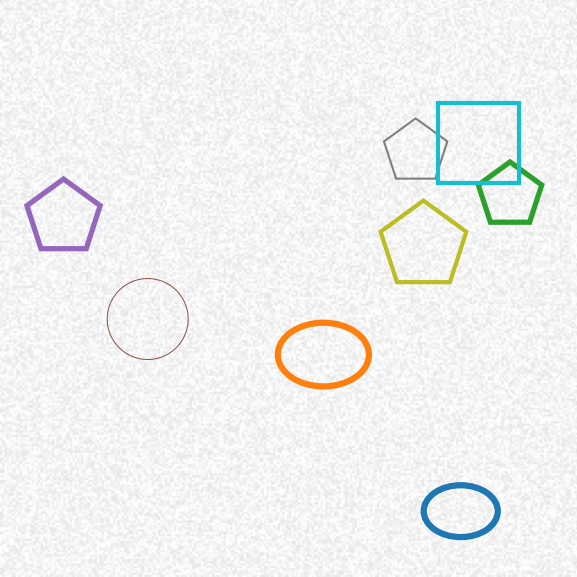[{"shape": "oval", "thickness": 3, "radius": 0.32, "center": [0.798, 0.114]}, {"shape": "oval", "thickness": 3, "radius": 0.39, "center": [0.56, 0.385]}, {"shape": "pentagon", "thickness": 2.5, "radius": 0.29, "center": [0.883, 0.661]}, {"shape": "pentagon", "thickness": 2.5, "radius": 0.33, "center": [0.11, 0.622]}, {"shape": "circle", "thickness": 0.5, "radius": 0.35, "center": [0.256, 0.447]}, {"shape": "pentagon", "thickness": 1, "radius": 0.29, "center": [0.72, 0.736]}, {"shape": "pentagon", "thickness": 2, "radius": 0.39, "center": [0.733, 0.574]}, {"shape": "square", "thickness": 2, "radius": 0.35, "center": [0.829, 0.752]}]